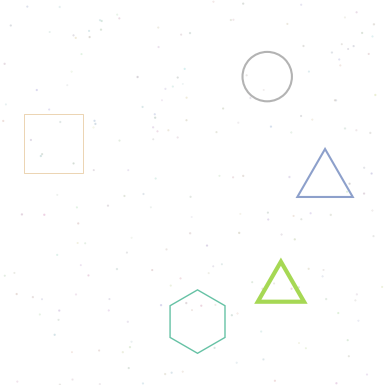[{"shape": "hexagon", "thickness": 1, "radius": 0.41, "center": [0.513, 0.165]}, {"shape": "triangle", "thickness": 1.5, "radius": 0.42, "center": [0.844, 0.53]}, {"shape": "triangle", "thickness": 3, "radius": 0.35, "center": [0.73, 0.251]}, {"shape": "square", "thickness": 0.5, "radius": 0.38, "center": [0.139, 0.627]}, {"shape": "circle", "thickness": 1.5, "radius": 0.32, "center": [0.694, 0.801]}]